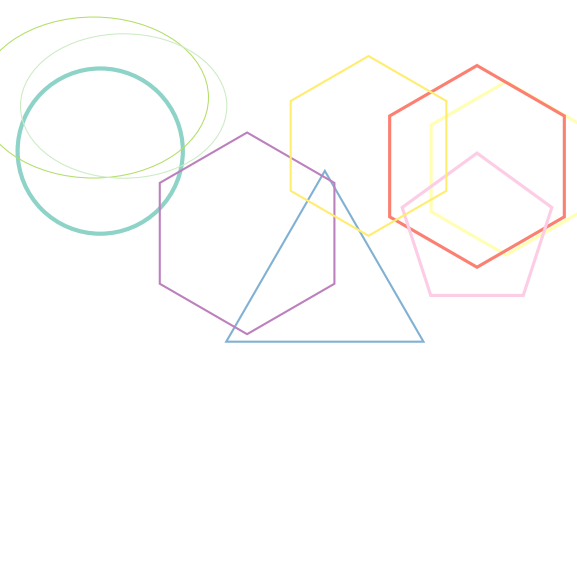[{"shape": "circle", "thickness": 2, "radius": 0.72, "center": [0.174, 0.737]}, {"shape": "hexagon", "thickness": 1.5, "radius": 0.75, "center": [0.877, 0.708]}, {"shape": "hexagon", "thickness": 1.5, "radius": 0.87, "center": [0.826, 0.711]}, {"shape": "triangle", "thickness": 1, "radius": 0.99, "center": [0.563, 0.506]}, {"shape": "oval", "thickness": 0.5, "radius": 1.0, "center": [0.162, 0.83]}, {"shape": "pentagon", "thickness": 1.5, "radius": 0.68, "center": [0.826, 0.598]}, {"shape": "hexagon", "thickness": 1, "radius": 0.87, "center": [0.428, 0.595]}, {"shape": "oval", "thickness": 0.5, "radius": 0.89, "center": [0.214, 0.816]}, {"shape": "hexagon", "thickness": 1, "radius": 0.78, "center": [0.638, 0.746]}]